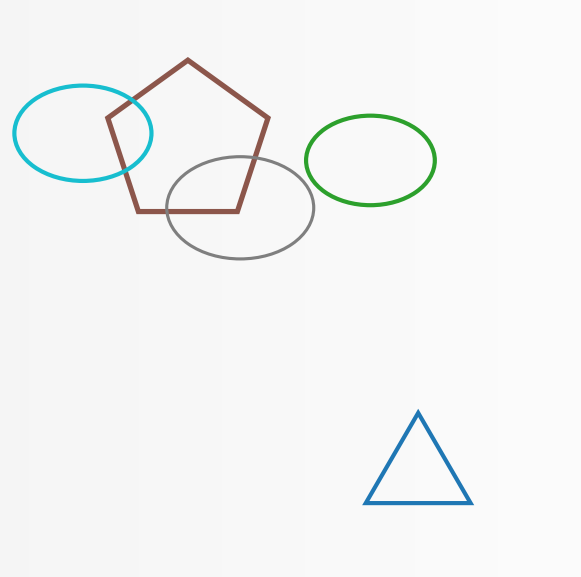[{"shape": "triangle", "thickness": 2, "radius": 0.52, "center": [0.719, 0.18]}, {"shape": "oval", "thickness": 2, "radius": 0.55, "center": [0.637, 0.721]}, {"shape": "pentagon", "thickness": 2.5, "radius": 0.72, "center": [0.323, 0.75]}, {"shape": "oval", "thickness": 1.5, "radius": 0.63, "center": [0.413, 0.639]}, {"shape": "oval", "thickness": 2, "radius": 0.59, "center": [0.143, 0.768]}]